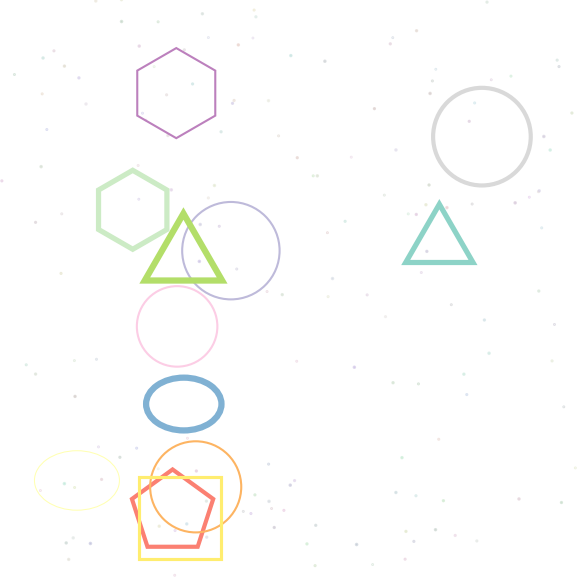[{"shape": "triangle", "thickness": 2.5, "radius": 0.34, "center": [0.761, 0.578]}, {"shape": "oval", "thickness": 0.5, "radius": 0.37, "center": [0.133, 0.167]}, {"shape": "circle", "thickness": 1, "radius": 0.42, "center": [0.4, 0.565]}, {"shape": "pentagon", "thickness": 2, "radius": 0.37, "center": [0.299, 0.112]}, {"shape": "oval", "thickness": 3, "radius": 0.33, "center": [0.318, 0.3]}, {"shape": "circle", "thickness": 1, "radius": 0.39, "center": [0.339, 0.156]}, {"shape": "triangle", "thickness": 3, "radius": 0.39, "center": [0.318, 0.552]}, {"shape": "circle", "thickness": 1, "radius": 0.35, "center": [0.307, 0.434]}, {"shape": "circle", "thickness": 2, "radius": 0.42, "center": [0.835, 0.763]}, {"shape": "hexagon", "thickness": 1, "radius": 0.39, "center": [0.305, 0.838]}, {"shape": "hexagon", "thickness": 2.5, "radius": 0.34, "center": [0.23, 0.636]}, {"shape": "square", "thickness": 1.5, "radius": 0.35, "center": [0.312, 0.102]}]